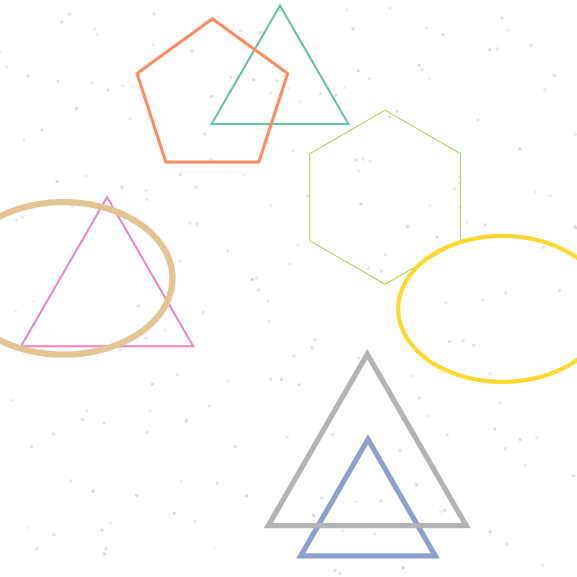[{"shape": "triangle", "thickness": 1, "radius": 0.68, "center": [0.485, 0.853]}, {"shape": "pentagon", "thickness": 1.5, "radius": 0.69, "center": [0.368, 0.829]}, {"shape": "triangle", "thickness": 2.5, "radius": 0.67, "center": [0.637, 0.104]}, {"shape": "triangle", "thickness": 1, "radius": 0.86, "center": [0.185, 0.486]}, {"shape": "hexagon", "thickness": 0.5, "radius": 0.75, "center": [0.667, 0.658]}, {"shape": "oval", "thickness": 2, "radius": 0.9, "center": [0.87, 0.464]}, {"shape": "oval", "thickness": 3, "radius": 0.94, "center": [0.11, 0.517]}, {"shape": "triangle", "thickness": 2.5, "radius": 0.99, "center": [0.636, 0.188]}]